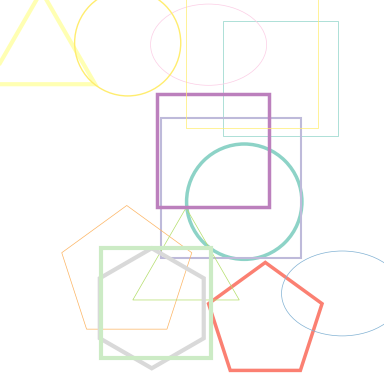[{"shape": "circle", "thickness": 2.5, "radius": 0.75, "center": [0.634, 0.476]}, {"shape": "square", "thickness": 0.5, "radius": 0.75, "center": [0.728, 0.797]}, {"shape": "triangle", "thickness": 3, "radius": 0.81, "center": [0.108, 0.862]}, {"shape": "square", "thickness": 1.5, "radius": 0.91, "center": [0.6, 0.512]}, {"shape": "pentagon", "thickness": 2.5, "radius": 0.78, "center": [0.689, 0.163]}, {"shape": "oval", "thickness": 0.5, "radius": 0.79, "center": [0.889, 0.238]}, {"shape": "pentagon", "thickness": 0.5, "radius": 0.89, "center": [0.329, 0.289]}, {"shape": "triangle", "thickness": 0.5, "radius": 0.8, "center": [0.483, 0.301]}, {"shape": "oval", "thickness": 0.5, "radius": 0.75, "center": [0.542, 0.884]}, {"shape": "hexagon", "thickness": 3, "radius": 0.78, "center": [0.394, 0.199]}, {"shape": "square", "thickness": 2.5, "radius": 0.73, "center": [0.553, 0.609]}, {"shape": "square", "thickness": 3, "radius": 0.72, "center": [0.405, 0.214]}, {"shape": "circle", "thickness": 1, "radius": 0.69, "center": [0.332, 0.889]}, {"shape": "square", "thickness": 0.5, "radius": 0.86, "center": [0.654, 0.84]}]